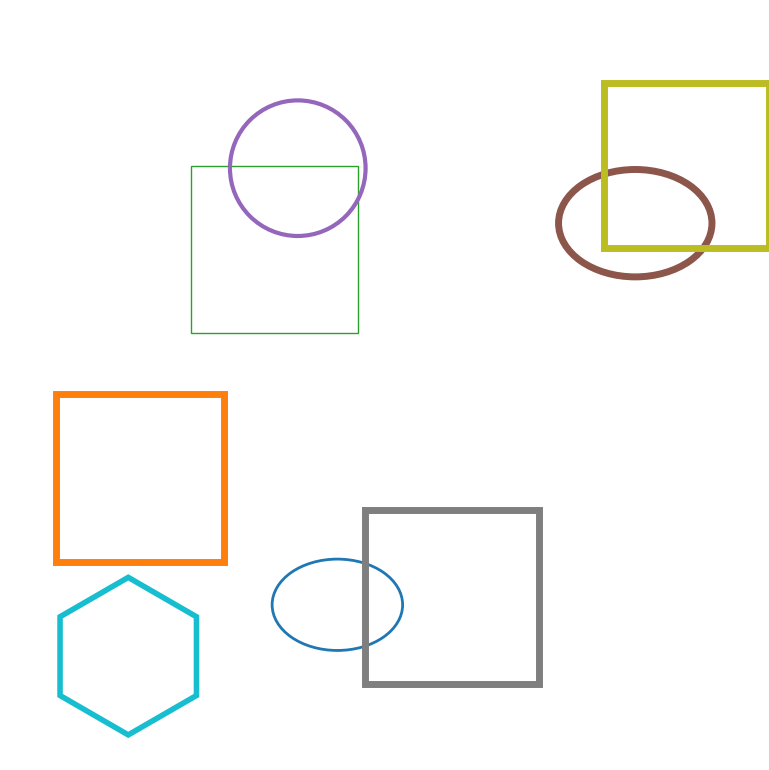[{"shape": "oval", "thickness": 1, "radius": 0.42, "center": [0.438, 0.215]}, {"shape": "square", "thickness": 2.5, "radius": 0.55, "center": [0.182, 0.38]}, {"shape": "square", "thickness": 0.5, "radius": 0.54, "center": [0.357, 0.676]}, {"shape": "circle", "thickness": 1.5, "radius": 0.44, "center": [0.387, 0.782]}, {"shape": "oval", "thickness": 2.5, "radius": 0.5, "center": [0.825, 0.71]}, {"shape": "square", "thickness": 2.5, "radius": 0.57, "center": [0.588, 0.225]}, {"shape": "square", "thickness": 2.5, "radius": 0.54, "center": [0.892, 0.785]}, {"shape": "hexagon", "thickness": 2, "radius": 0.51, "center": [0.167, 0.148]}]